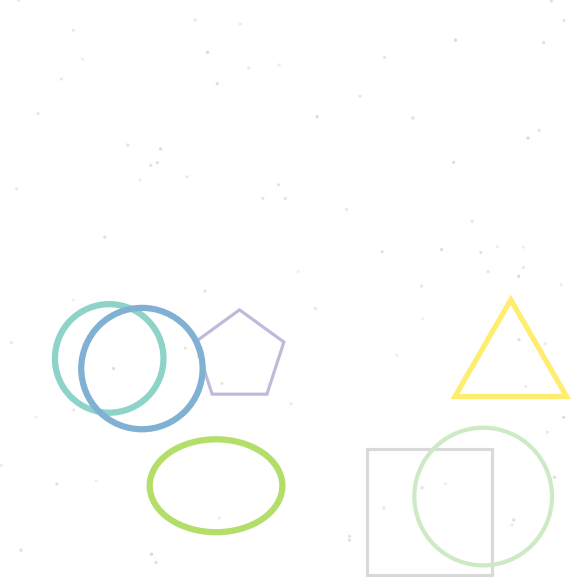[{"shape": "circle", "thickness": 3, "radius": 0.47, "center": [0.189, 0.378]}, {"shape": "pentagon", "thickness": 1.5, "radius": 0.4, "center": [0.415, 0.382]}, {"shape": "circle", "thickness": 3, "radius": 0.53, "center": [0.246, 0.361]}, {"shape": "oval", "thickness": 3, "radius": 0.57, "center": [0.374, 0.158]}, {"shape": "square", "thickness": 1.5, "radius": 0.54, "center": [0.744, 0.112]}, {"shape": "circle", "thickness": 2, "radius": 0.6, "center": [0.837, 0.139]}, {"shape": "triangle", "thickness": 2.5, "radius": 0.56, "center": [0.884, 0.368]}]